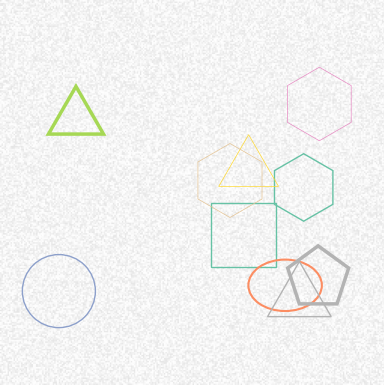[{"shape": "square", "thickness": 1, "radius": 0.42, "center": [0.633, 0.39]}, {"shape": "hexagon", "thickness": 1, "radius": 0.44, "center": [0.789, 0.513]}, {"shape": "oval", "thickness": 1.5, "radius": 0.48, "center": [0.741, 0.259]}, {"shape": "circle", "thickness": 1, "radius": 0.47, "center": [0.153, 0.244]}, {"shape": "hexagon", "thickness": 0.5, "radius": 0.48, "center": [0.829, 0.73]}, {"shape": "triangle", "thickness": 2.5, "radius": 0.41, "center": [0.197, 0.693]}, {"shape": "triangle", "thickness": 0.5, "radius": 0.45, "center": [0.646, 0.561]}, {"shape": "hexagon", "thickness": 0.5, "radius": 0.48, "center": [0.597, 0.531]}, {"shape": "pentagon", "thickness": 2.5, "radius": 0.42, "center": [0.826, 0.278]}, {"shape": "triangle", "thickness": 1, "radius": 0.48, "center": [0.778, 0.225]}]